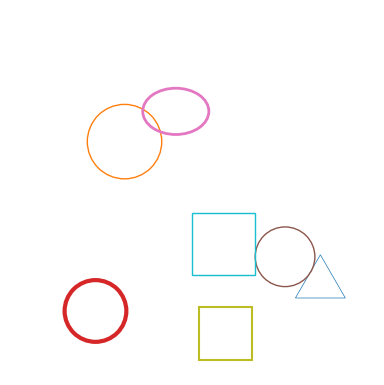[{"shape": "triangle", "thickness": 0.5, "radius": 0.37, "center": [0.832, 0.263]}, {"shape": "circle", "thickness": 1, "radius": 0.48, "center": [0.323, 0.632]}, {"shape": "circle", "thickness": 3, "radius": 0.4, "center": [0.248, 0.192]}, {"shape": "circle", "thickness": 1, "radius": 0.39, "center": [0.74, 0.333]}, {"shape": "oval", "thickness": 2, "radius": 0.43, "center": [0.457, 0.711]}, {"shape": "square", "thickness": 1.5, "radius": 0.35, "center": [0.585, 0.133]}, {"shape": "square", "thickness": 1, "radius": 0.4, "center": [0.581, 0.366]}]